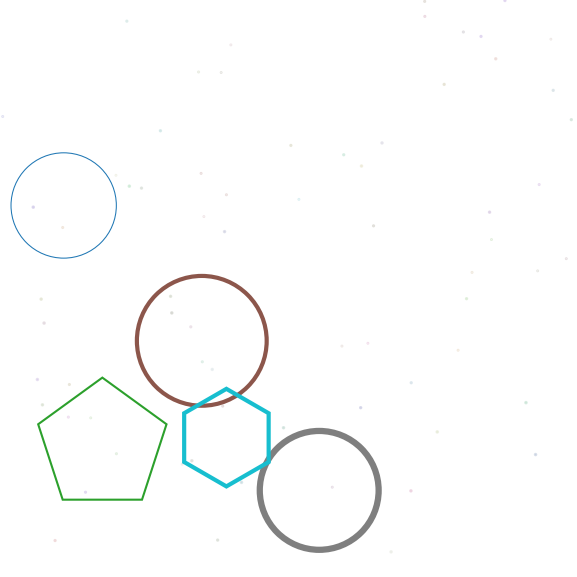[{"shape": "circle", "thickness": 0.5, "radius": 0.46, "center": [0.11, 0.643]}, {"shape": "pentagon", "thickness": 1, "radius": 0.58, "center": [0.177, 0.228]}, {"shape": "circle", "thickness": 2, "radius": 0.56, "center": [0.349, 0.409]}, {"shape": "circle", "thickness": 3, "radius": 0.51, "center": [0.553, 0.15]}, {"shape": "hexagon", "thickness": 2, "radius": 0.42, "center": [0.392, 0.241]}]